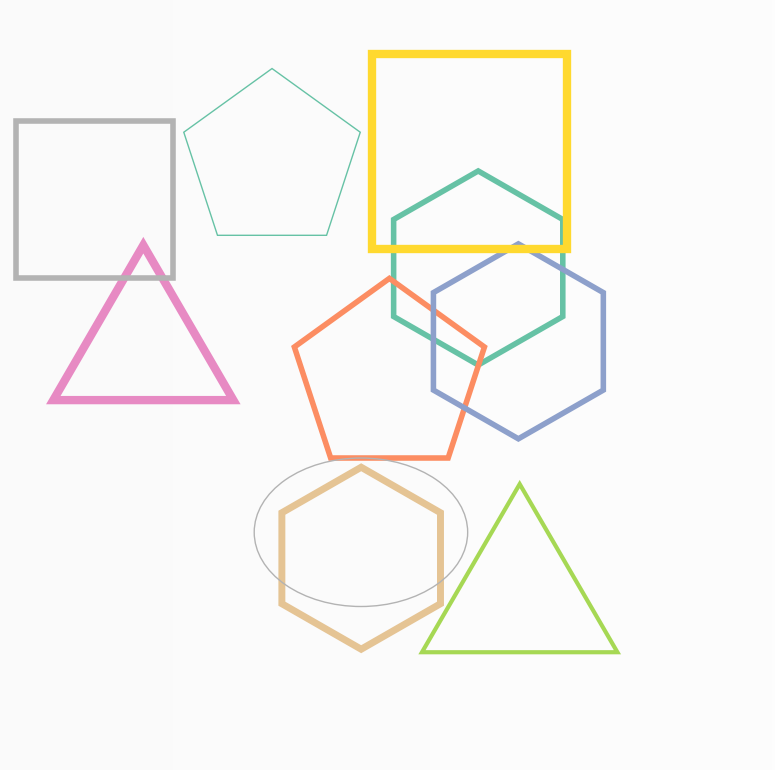[{"shape": "pentagon", "thickness": 0.5, "radius": 0.6, "center": [0.351, 0.791]}, {"shape": "hexagon", "thickness": 2, "radius": 0.63, "center": [0.617, 0.652]}, {"shape": "pentagon", "thickness": 2, "radius": 0.64, "center": [0.502, 0.51]}, {"shape": "hexagon", "thickness": 2, "radius": 0.63, "center": [0.669, 0.557]}, {"shape": "triangle", "thickness": 3, "radius": 0.67, "center": [0.185, 0.547]}, {"shape": "triangle", "thickness": 1.5, "radius": 0.73, "center": [0.671, 0.226]}, {"shape": "square", "thickness": 3, "radius": 0.63, "center": [0.606, 0.803]}, {"shape": "hexagon", "thickness": 2.5, "radius": 0.59, "center": [0.466, 0.275]}, {"shape": "oval", "thickness": 0.5, "radius": 0.69, "center": [0.466, 0.309]}, {"shape": "square", "thickness": 2, "radius": 0.51, "center": [0.122, 0.741]}]